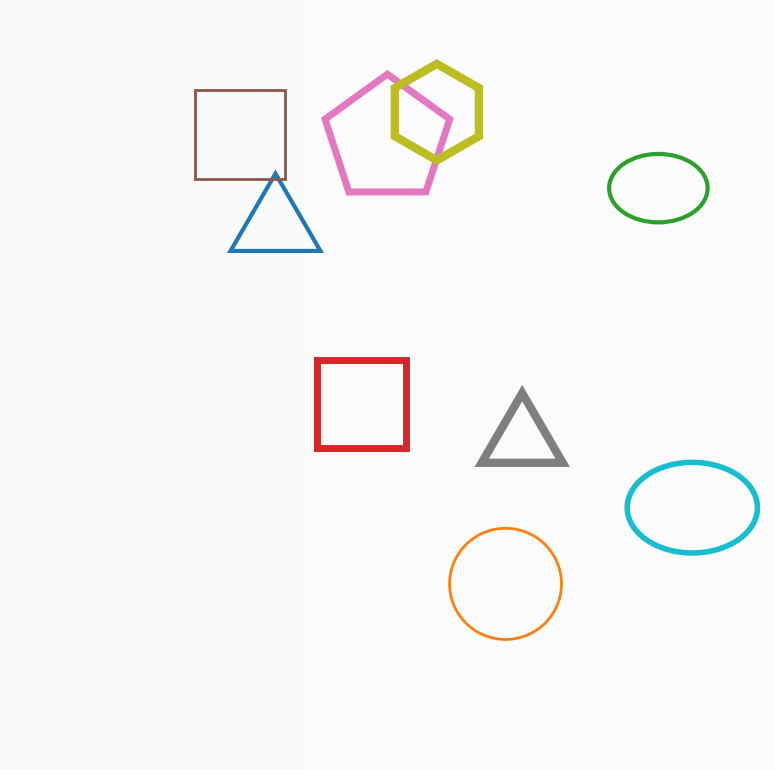[{"shape": "triangle", "thickness": 1.5, "radius": 0.33, "center": [0.355, 0.708]}, {"shape": "circle", "thickness": 1, "radius": 0.36, "center": [0.652, 0.242]}, {"shape": "oval", "thickness": 1.5, "radius": 0.32, "center": [0.849, 0.756]}, {"shape": "square", "thickness": 2.5, "radius": 0.29, "center": [0.466, 0.476]}, {"shape": "square", "thickness": 1, "radius": 0.29, "center": [0.31, 0.825]}, {"shape": "pentagon", "thickness": 2.5, "radius": 0.42, "center": [0.5, 0.819]}, {"shape": "triangle", "thickness": 3, "radius": 0.3, "center": [0.674, 0.429]}, {"shape": "hexagon", "thickness": 3, "radius": 0.31, "center": [0.564, 0.854]}, {"shape": "oval", "thickness": 2, "radius": 0.42, "center": [0.893, 0.341]}]